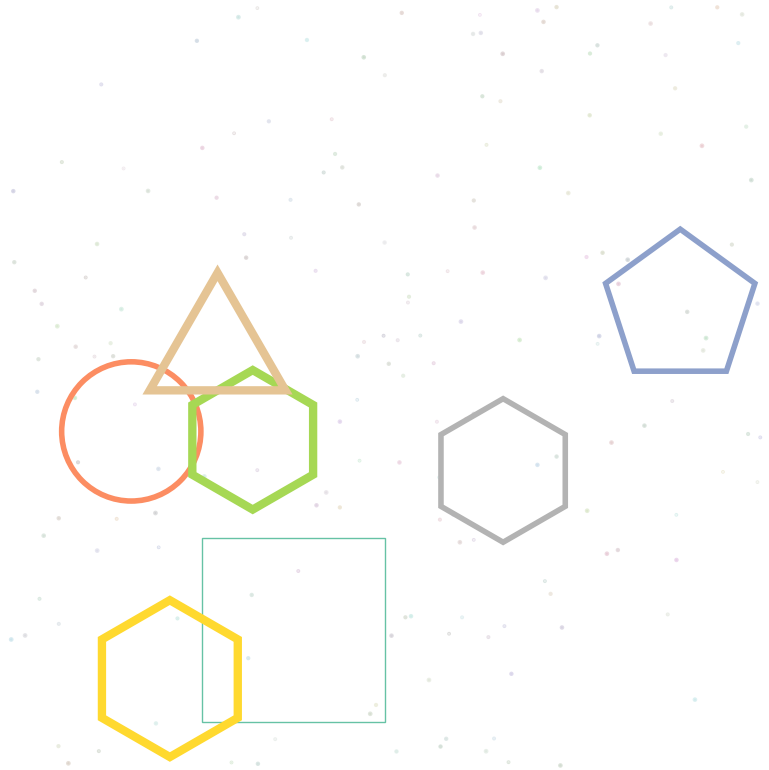[{"shape": "square", "thickness": 0.5, "radius": 0.59, "center": [0.381, 0.182]}, {"shape": "circle", "thickness": 2, "radius": 0.45, "center": [0.17, 0.44]}, {"shape": "pentagon", "thickness": 2, "radius": 0.51, "center": [0.883, 0.6]}, {"shape": "hexagon", "thickness": 3, "radius": 0.45, "center": [0.328, 0.429]}, {"shape": "hexagon", "thickness": 3, "radius": 0.51, "center": [0.221, 0.119]}, {"shape": "triangle", "thickness": 3, "radius": 0.51, "center": [0.283, 0.544]}, {"shape": "hexagon", "thickness": 2, "radius": 0.47, "center": [0.653, 0.389]}]